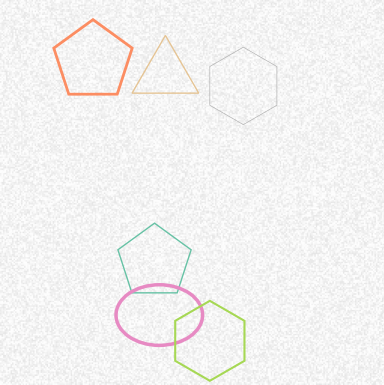[{"shape": "pentagon", "thickness": 1, "radius": 0.5, "center": [0.401, 0.32]}, {"shape": "pentagon", "thickness": 2, "radius": 0.54, "center": [0.242, 0.842]}, {"shape": "oval", "thickness": 2.5, "radius": 0.56, "center": [0.414, 0.182]}, {"shape": "hexagon", "thickness": 1.5, "radius": 0.52, "center": [0.545, 0.115]}, {"shape": "triangle", "thickness": 1, "radius": 0.5, "center": [0.43, 0.808]}, {"shape": "hexagon", "thickness": 0.5, "radius": 0.5, "center": [0.632, 0.777]}]